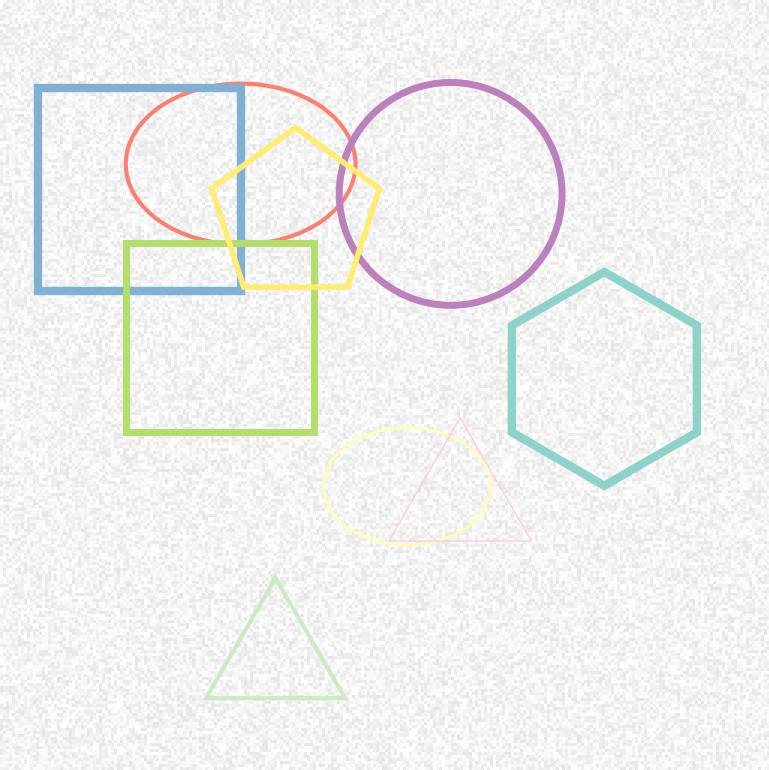[{"shape": "hexagon", "thickness": 3, "radius": 0.69, "center": [0.785, 0.508]}, {"shape": "oval", "thickness": 1, "radius": 0.54, "center": [0.529, 0.368]}, {"shape": "oval", "thickness": 1.5, "radius": 0.75, "center": [0.313, 0.787]}, {"shape": "square", "thickness": 3, "radius": 0.66, "center": [0.181, 0.754]}, {"shape": "square", "thickness": 2.5, "radius": 0.61, "center": [0.286, 0.561]}, {"shape": "triangle", "thickness": 0.5, "radius": 0.53, "center": [0.598, 0.351]}, {"shape": "circle", "thickness": 2.5, "radius": 0.72, "center": [0.585, 0.748]}, {"shape": "triangle", "thickness": 1.5, "radius": 0.52, "center": [0.358, 0.145]}, {"shape": "pentagon", "thickness": 2, "radius": 0.57, "center": [0.384, 0.72]}]